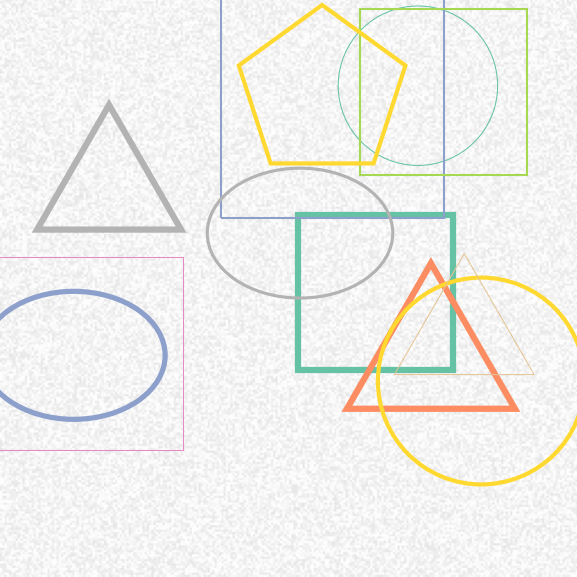[{"shape": "square", "thickness": 3, "radius": 0.67, "center": [0.651, 0.493]}, {"shape": "circle", "thickness": 0.5, "radius": 0.69, "center": [0.724, 0.851]}, {"shape": "triangle", "thickness": 3, "radius": 0.84, "center": [0.746, 0.375]}, {"shape": "oval", "thickness": 2.5, "radius": 0.79, "center": [0.128, 0.384]}, {"shape": "square", "thickness": 1, "radius": 0.96, "center": [0.576, 0.815]}, {"shape": "square", "thickness": 0.5, "radius": 0.84, "center": [0.15, 0.387]}, {"shape": "square", "thickness": 1, "radius": 0.72, "center": [0.768, 0.84]}, {"shape": "circle", "thickness": 2, "radius": 0.9, "center": [0.833, 0.339]}, {"shape": "pentagon", "thickness": 2, "radius": 0.76, "center": [0.558, 0.839]}, {"shape": "triangle", "thickness": 0.5, "radius": 0.7, "center": [0.804, 0.42]}, {"shape": "oval", "thickness": 1.5, "radius": 0.8, "center": [0.52, 0.595]}, {"shape": "triangle", "thickness": 3, "radius": 0.72, "center": [0.189, 0.674]}]